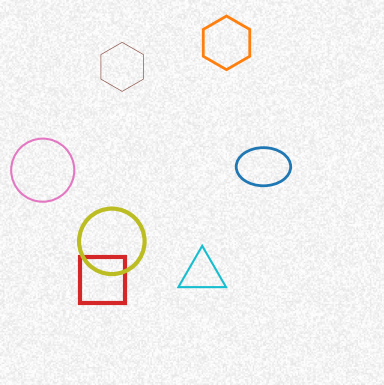[{"shape": "oval", "thickness": 2, "radius": 0.35, "center": [0.684, 0.567]}, {"shape": "hexagon", "thickness": 2, "radius": 0.35, "center": [0.588, 0.889]}, {"shape": "square", "thickness": 3, "radius": 0.29, "center": [0.265, 0.273]}, {"shape": "hexagon", "thickness": 0.5, "radius": 0.32, "center": [0.317, 0.826]}, {"shape": "circle", "thickness": 1.5, "radius": 0.41, "center": [0.111, 0.558]}, {"shape": "circle", "thickness": 3, "radius": 0.43, "center": [0.29, 0.373]}, {"shape": "triangle", "thickness": 1.5, "radius": 0.36, "center": [0.525, 0.29]}]